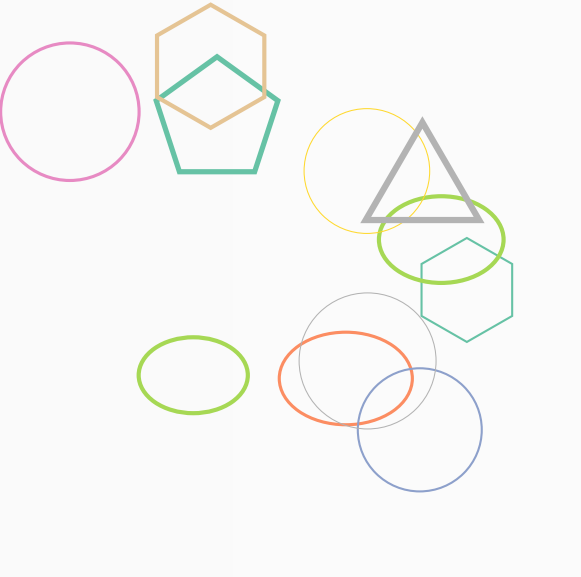[{"shape": "pentagon", "thickness": 2.5, "radius": 0.55, "center": [0.373, 0.791]}, {"shape": "hexagon", "thickness": 1, "radius": 0.45, "center": [0.803, 0.497]}, {"shape": "oval", "thickness": 1.5, "radius": 0.57, "center": [0.595, 0.344]}, {"shape": "circle", "thickness": 1, "radius": 0.53, "center": [0.722, 0.255]}, {"shape": "circle", "thickness": 1.5, "radius": 0.6, "center": [0.12, 0.806]}, {"shape": "oval", "thickness": 2, "radius": 0.54, "center": [0.759, 0.584]}, {"shape": "oval", "thickness": 2, "radius": 0.47, "center": [0.332, 0.349]}, {"shape": "circle", "thickness": 0.5, "radius": 0.54, "center": [0.631, 0.703]}, {"shape": "hexagon", "thickness": 2, "radius": 0.53, "center": [0.362, 0.884]}, {"shape": "circle", "thickness": 0.5, "radius": 0.59, "center": [0.632, 0.374]}, {"shape": "triangle", "thickness": 3, "radius": 0.56, "center": [0.727, 0.674]}]